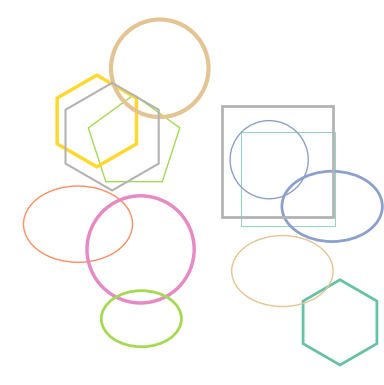[{"shape": "square", "thickness": 0.5, "radius": 0.61, "center": [0.748, 0.534]}, {"shape": "hexagon", "thickness": 2, "radius": 0.55, "center": [0.883, 0.163]}, {"shape": "oval", "thickness": 1, "radius": 0.71, "center": [0.203, 0.418]}, {"shape": "circle", "thickness": 1, "radius": 0.51, "center": [0.699, 0.585]}, {"shape": "oval", "thickness": 2, "radius": 0.65, "center": [0.863, 0.464]}, {"shape": "circle", "thickness": 2.5, "radius": 0.7, "center": [0.365, 0.352]}, {"shape": "pentagon", "thickness": 1, "radius": 0.62, "center": [0.348, 0.629]}, {"shape": "oval", "thickness": 2, "radius": 0.52, "center": [0.367, 0.172]}, {"shape": "hexagon", "thickness": 2.5, "radius": 0.6, "center": [0.251, 0.686]}, {"shape": "oval", "thickness": 1, "radius": 0.66, "center": [0.733, 0.296]}, {"shape": "circle", "thickness": 3, "radius": 0.63, "center": [0.415, 0.823]}, {"shape": "square", "thickness": 2, "radius": 0.72, "center": [0.721, 0.58]}, {"shape": "hexagon", "thickness": 1.5, "radius": 0.7, "center": [0.291, 0.645]}]